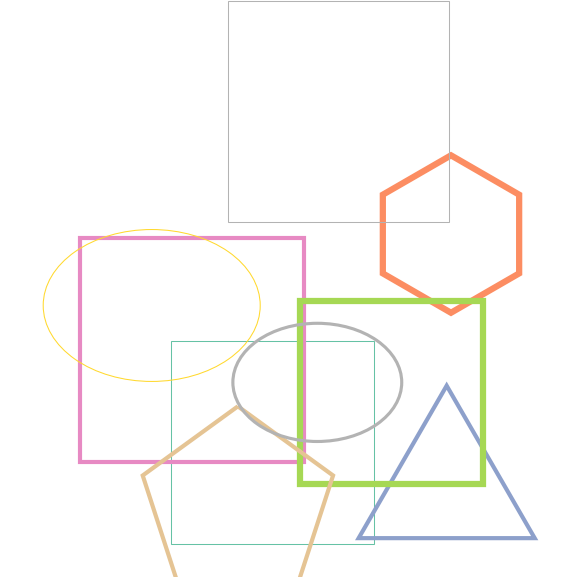[{"shape": "square", "thickness": 0.5, "radius": 0.88, "center": [0.471, 0.233]}, {"shape": "hexagon", "thickness": 3, "radius": 0.68, "center": [0.781, 0.594]}, {"shape": "triangle", "thickness": 2, "radius": 0.88, "center": [0.773, 0.155]}, {"shape": "square", "thickness": 2, "radius": 0.97, "center": [0.333, 0.393]}, {"shape": "square", "thickness": 3, "radius": 0.79, "center": [0.678, 0.32]}, {"shape": "oval", "thickness": 0.5, "radius": 0.94, "center": [0.263, 0.47]}, {"shape": "pentagon", "thickness": 2, "radius": 0.87, "center": [0.412, 0.122]}, {"shape": "oval", "thickness": 1.5, "radius": 0.73, "center": [0.549, 0.337]}, {"shape": "square", "thickness": 0.5, "radius": 0.96, "center": [0.586, 0.806]}]